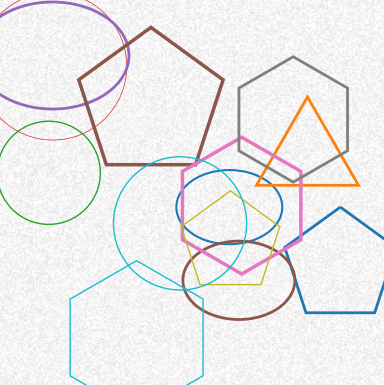[{"shape": "pentagon", "thickness": 2, "radius": 0.76, "center": [0.884, 0.31]}, {"shape": "oval", "thickness": 1.5, "radius": 0.69, "center": [0.596, 0.462]}, {"shape": "triangle", "thickness": 2, "radius": 0.76, "center": [0.799, 0.595]}, {"shape": "circle", "thickness": 1, "radius": 0.67, "center": [0.127, 0.551]}, {"shape": "circle", "thickness": 0.5, "radius": 0.96, "center": [0.137, 0.828]}, {"shape": "oval", "thickness": 2, "radius": 0.99, "center": [0.136, 0.856]}, {"shape": "pentagon", "thickness": 2.5, "radius": 0.99, "center": [0.392, 0.732]}, {"shape": "oval", "thickness": 2, "radius": 0.73, "center": [0.62, 0.272]}, {"shape": "hexagon", "thickness": 2.5, "radius": 0.89, "center": [0.628, 0.466]}, {"shape": "hexagon", "thickness": 2, "radius": 0.81, "center": [0.762, 0.69]}, {"shape": "pentagon", "thickness": 1, "radius": 0.67, "center": [0.599, 0.37]}, {"shape": "hexagon", "thickness": 1, "radius": 1.0, "center": [0.355, 0.124]}, {"shape": "circle", "thickness": 1, "radius": 0.86, "center": [0.468, 0.42]}]